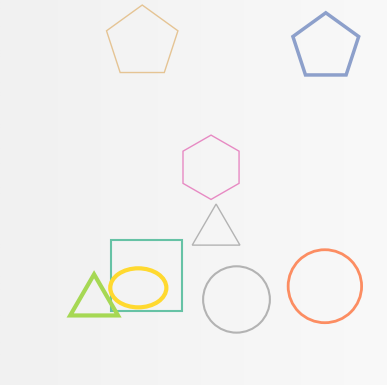[{"shape": "square", "thickness": 1.5, "radius": 0.46, "center": [0.378, 0.284]}, {"shape": "circle", "thickness": 2, "radius": 0.47, "center": [0.838, 0.257]}, {"shape": "pentagon", "thickness": 2.5, "radius": 0.45, "center": [0.841, 0.878]}, {"shape": "hexagon", "thickness": 1, "radius": 0.42, "center": [0.545, 0.566]}, {"shape": "triangle", "thickness": 3, "radius": 0.36, "center": [0.243, 0.216]}, {"shape": "oval", "thickness": 3, "radius": 0.36, "center": [0.357, 0.252]}, {"shape": "pentagon", "thickness": 1, "radius": 0.48, "center": [0.367, 0.89]}, {"shape": "triangle", "thickness": 1, "radius": 0.36, "center": [0.558, 0.399]}, {"shape": "circle", "thickness": 1.5, "radius": 0.43, "center": [0.61, 0.222]}]